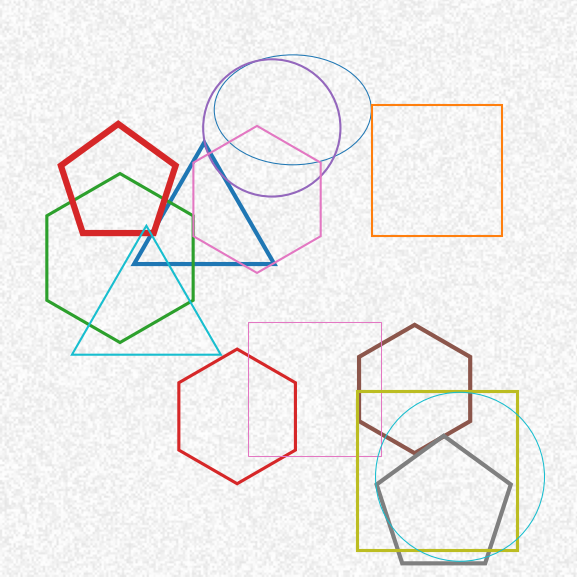[{"shape": "oval", "thickness": 0.5, "radius": 0.68, "center": [0.507, 0.809]}, {"shape": "triangle", "thickness": 2, "radius": 0.7, "center": [0.354, 0.612]}, {"shape": "square", "thickness": 1, "radius": 0.57, "center": [0.757, 0.704]}, {"shape": "hexagon", "thickness": 1.5, "radius": 0.73, "center": [0.208, 0.552]}, {"shape": "pentagon", "thickness": 3, "radius": 0.52, "center": [0.205, 0.68]}, {"shape": "hexagon", "thickness": 1.5, "radius": 0.58, "center": [0.411, 0.278]}, {"shape": "circle", "thickness": 1, "radius": 0.59, "center": [0.471, 0.778]}, {"shape": "hexagon", "thickness": 2, "radius": 0.56, "center": [0.718, 0.326]}, {"shape": "hexagon", "thickness": 1, "radius": 0.64, "center": [0.445, 0.654]}, {"shape": "square", "thickness": 0.5, "radius": 0.58, "center": [0.545, 0.326]}, {"shape": "pentagon", "thickness": 2, "radius": 0.61, "center": [0.768, 0.122]}, {"shape": "square", "thickness": 1.5, "radius": 0.69, "center": [0.757, 0.185]}, {"shape": "triangle", "thickness": 1, "radius": 0.74, "center": [0.253, 0.459]}, {"shape": "circle", "thickness": 0.5, "radius": 0.73, "center": [0.797, 0.174]}]